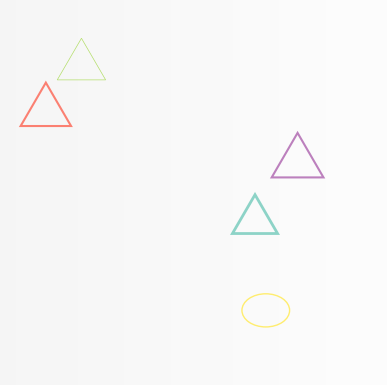[{"shape": "triangle", "thickness": 2, "radius": 0.34, "center": [0.658, 0.427]}, {"shape": "triangle", "thickness": 1.5, "radius": 0.38, "center": [0.118, 0.71]}, {"shape": "triangle", "thickness": 0.5, "radius": 0.36, "center": [0.21, 0.829]}, {"shape": "triangle", "thickness": 1.5, "radius": 0.39, "center": [0.768, 0.578]}, {"shape": "oval", "thickness": 1, "radius": 0.31, "center": [0.686, 0.194]}]